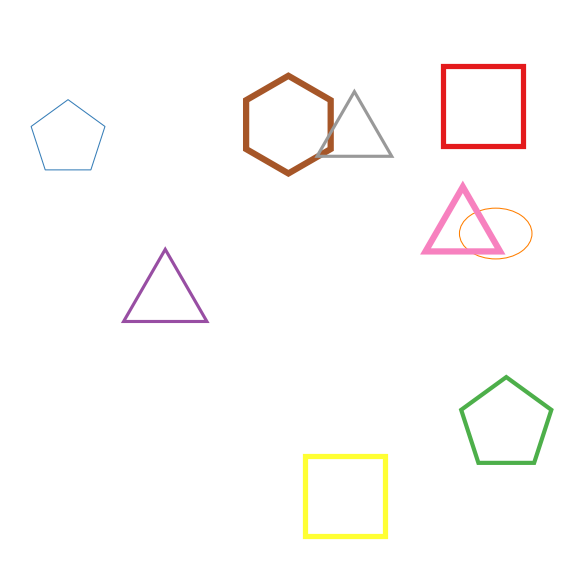[{"shape": "square", "thickness": 2.5, "radius": 0.34, "center": [0.836, 0.816]}, {"shape": "pentagon", "thickness": 0.5, "radius": 0.34, "center": [0.118, 0.759]}, {"shape": "pentagon", "thickness": 2, "radius": 0.41, "center": [0.877, 0.264]}, {"shape": "triangle", "thickness": 1.5, "radius": 0.42, "center": [0.286, 0.484]}, {"shape": "oval", "thickness": 0.5, "radius": 0.31, "center": [0.858, 0.595]}, {"shape": "square", "thickness": 2.5, "radius": 0.35, "center": [0.597, 0.141]}, {"shape": "hexagon", "thickness": 3, "radius": 0.42, "center": [0.499, 0.783]}, {"shape": "triangle", "thickness": 3, "radius": 0.37, "center": [0.801, 0.601]}, {"shape": "triangle", "thickness": 1.5, "radius": 0.37, "center": [0.614, 0.766]}]